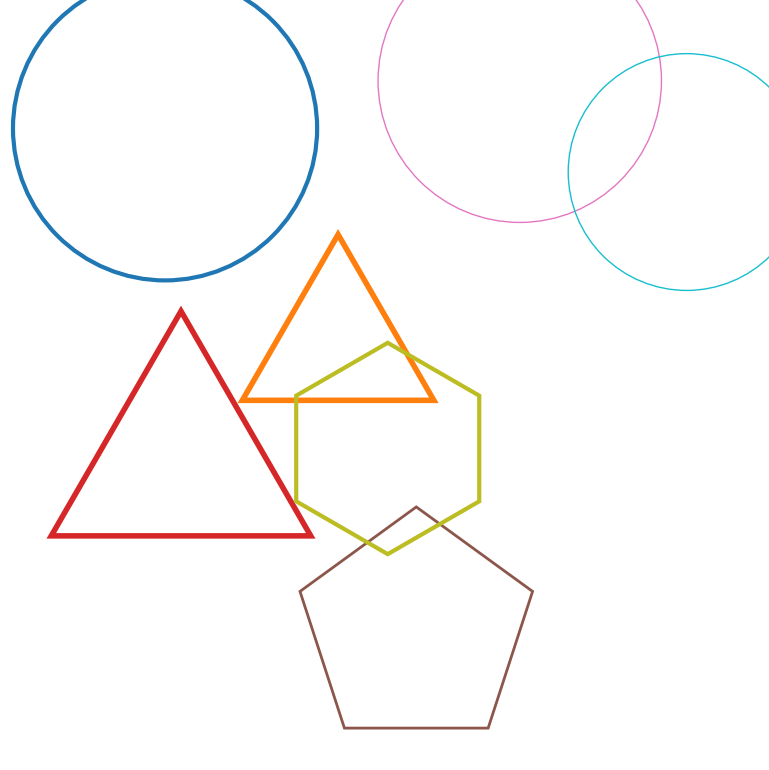[{"shape": "circle", "thickness": 1.5, "radius": 0.99, "center": [0.214, 0.833]}, {"shape": "triangle", "thickness": 2, "radius": 0.72, "center": [0.439, 0.552]}, {"shape": "triangle", "thickness": 2, "radius": 0.97, "center": [0.235, 0.401]}, {"shape": "pentagon", "thickness": 1, "radius": 0.79, "center": [0.541, 0.183]}, {"shape": "circle", "thickness": 0.5, "radius": 0.92, "center": [0.675, 0.895]}, {"shape": "hexagon", "thickness": 1.5, "radius": 0.69, "center": [0.504, 0.418]}, {"shape": "circle", "thickness": 0.5, "radius": 0.77, "center": [0.892, 0.777]}]